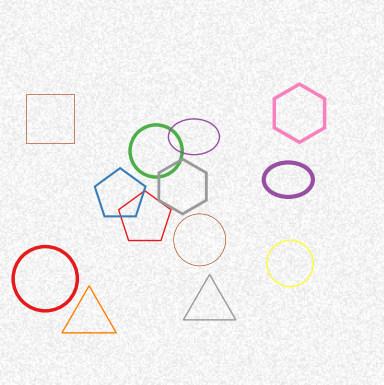[{"shape": "pentagon", "thickness": 1, "radius": 0.36, "center": [0.376, 0.433]}, {"shape": "circle", "thickness": 2.5, "radius": 0.42, "center": [0.118, 0.276]}, {"shape": "pentagon", "thickness": 1.5, "radius": 0.35, "center": [0.312, 0.494]}, {"shape": "circle", "thickness": 2.5, "radius": 0.34, "center": [0.405, 0.608]}, {"shape": "oval", "thickness": 1, "radius": 0.33, "center": [0.504, 0.645]}, {"shape": "oval", "thickness": 3, "radius": 0.32, "center": [0.749, 0.533]}, {"shape": "triangle", "thickness": 1, "radius": 0.41, "center": [0.232, 0.176]}, {"shape": "circle", "thickness": 1, "radius": 0.3, "center": [0.753, 0.316]}, {"shape": "square", "thickness": 0.5, "radius": 0.32, "center": [0.13, 0.692]}, {"shape": "circle", "thickness": 0.5, "radius": 0.34, "center": [0.519, 0.377]}, {"shape": "hexagon", "thickness": 2.5, "radius": 0.38, "center": [0.778, 0.706]}, {"shape": "triangle", "thickness": 1, "radius": 0.39, "center": [0.544, 0.209]}, {"shape": "hexagon", "thickness": 2, "radius": 0.36, "center": [0.474, 0.515]}]